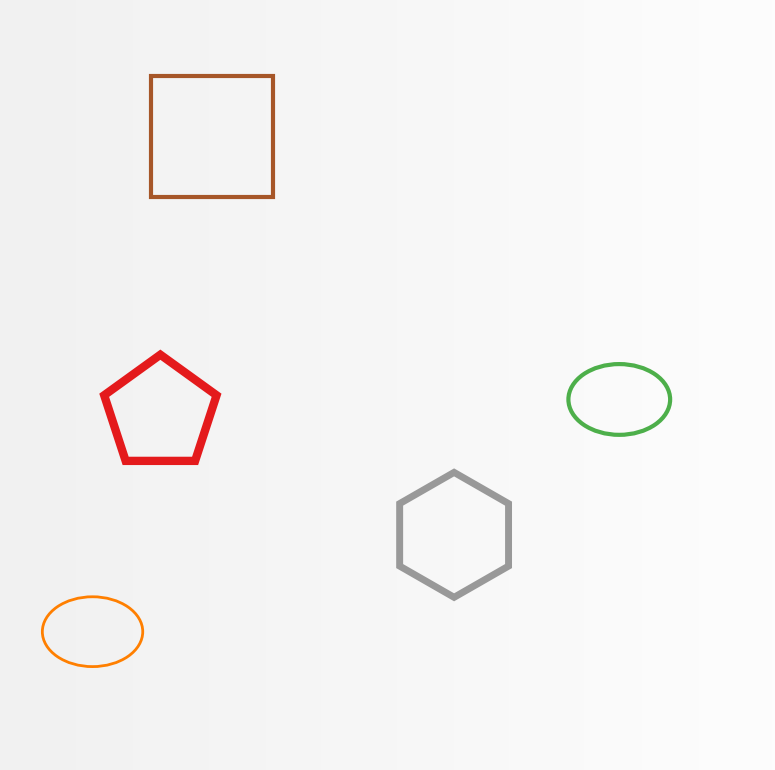[{"shape": "pentagon", "thickness": 3, "radius": 0.38, "center": [0.207, 0.463]}, {"shape": "oval", "thickness": 1.5, "radius": 0.33, "center": [0.799, 0.481]}, {"shape": "oval", "thickness": 1, "radius": 0.32, "center": [0.119, 0.18]}, {"shape": "square", "thickness": 1.5, "radius": 0.4, "center": [0.274, 0.823]}, {"shape": "hexagon", "thickness": 2.5, "radius": 0.41, "center": [0.586, 0.305]}]